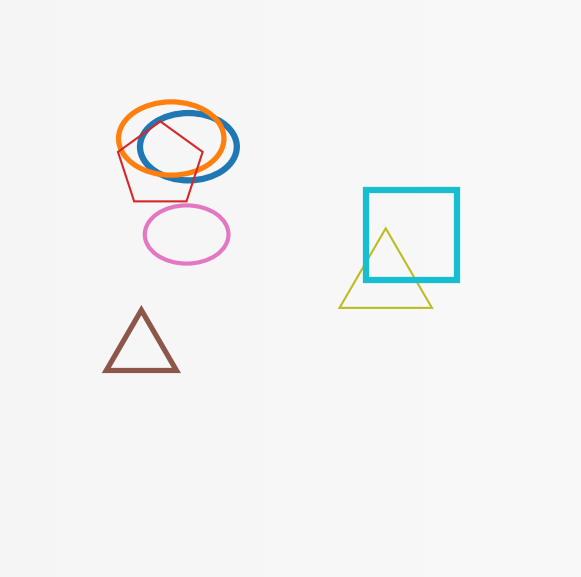[{"shape": "oval", "thickness": 3, "radius": 0.42, "center": [0.324, 0.745]}, {"shape": "oval", "thickness": 2.5, "radius": 0.45, "center": [0.295, 0.759]}, {"shape": "pentagon", "thickness": 1, "radius": 0.38, "center": [0.276, 0.712]}, {"shape": "triangle", "thickness": 2.5, "radius": 0.35, "center": [0.243, 0.392]}, {"shape": "oval", "thickness": 2, "radius": 0.36, "center": [0.321, 0.593]}, {"shape": "triangle", "thickness": 1, "radius": 0.46, "center": [0.664, 0.512]}, {"shape": "square", "thickness": 3, "radius": 0.39, "center": [0.708, 0.592]}]